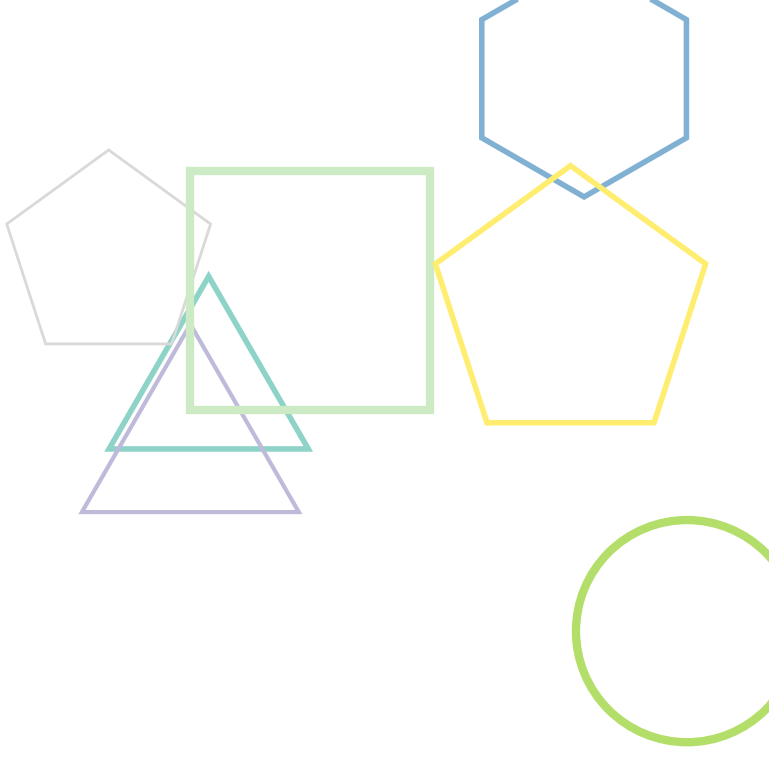[{"shape": "triangle", "thickness": 2, "radius": 0.75, "center": [0.271, 0.492]}, {"shape": "triangle", "thickness": 1.5, "radius": 0.81, "center": [0.247, 0.416]}, {"shape": "hexagon", "thickness": 2, "radius": 0.77, "center": [0.759, 0.898]}, {"shape": "circle", "thickness": 3, "radius": 0.72, "center": [0.892, 0.18]}, {"shape": "pentagon", "thickness": 1, "radius": 0.7, "center": [0.141, 0.666]}, {"shape": "square", "thickness": 3, "radius": 0.78, "center": [0.402, 0.623]}, {"shape": "pentagon", "thickness": 2, "radius": 0.92, "center": [0.741, 0.6]}]